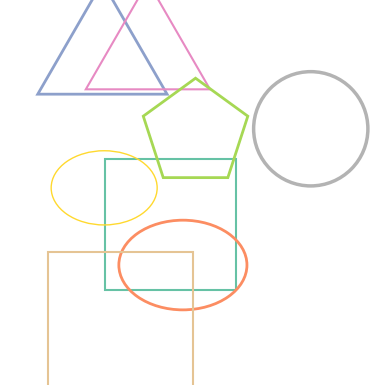[{"shape": "square", "thickness": 1.5, "radius": 0.85, "center": [0.444, 0.417]}, {"shape": "oval", "thickness": 2, "radius": 0.83, "center": [0.475, 0.312]}, {"shape": "triangle", "thickness": 2, "radius": 0.97, "center": [0.266, 0.852]}, {"shape": "triangle", "thickness": 1.5, "radius": 0.93, "center": [0.384, 0.861]}, {"shape": "pentagon", "thickness": 2, "radius": 0.71, "center": [0.508, 0.654]}, {"shape": "oval", "thickness": 1, "radius": 0.69, "center": [0.271, 0.512]}, {"shape": "square", "thickness": 1.5, "radius": 0.94, "center": [0.313, 0.155]}, {"shape": "circle", "thickness": 2.5, "radius": 0.74, "center": [0.807, 0.665]}]